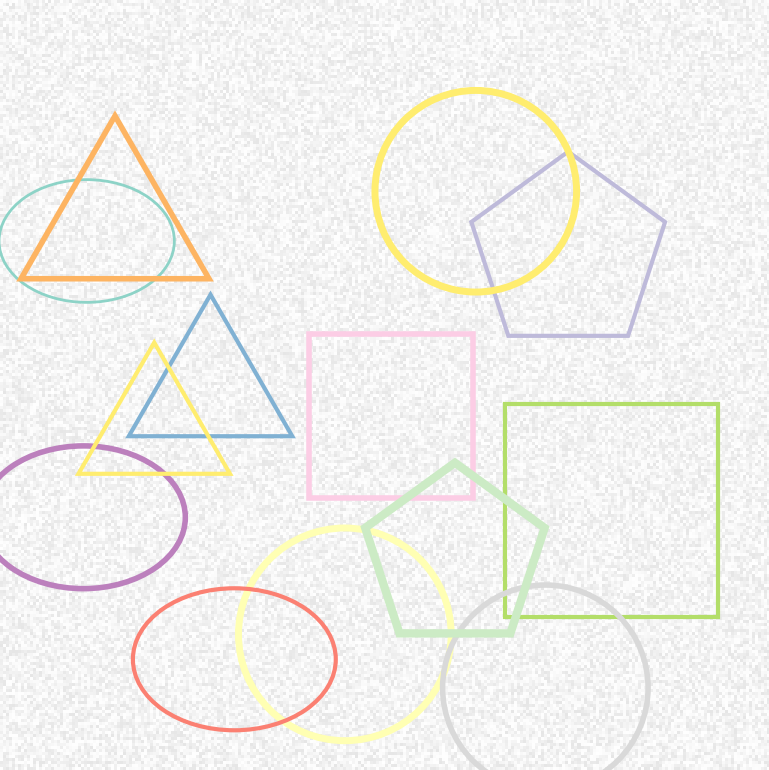[{"shape": "oval", "thickness": 1, "radius": 0.57, "center": [0.113, 0.687]}, {"shape": "circle", "thickness": 2.5, "radius": 0.69, "center": [0.448, 0.176]}, {"shape": "pentagon", "thickness": 1.5, "radius": 0.66, "center": [0.738, 0.671]}, {"shape": "oval", "thickness": 1.5, "radius": 0.66, "center": [0.304, 0.144]}, {"shape": "triangle", "thickness": 1.5, "radius": 0.61, "center": [0.273, 0.495]}, {"shape": "triangle", "thickness": 2, "radius": 0.7, "center": [0.149, 0.708]}, {"shape": "square", "thickness": 1.5, "radius": 0.69, "center": [0.794, 0.337]}, {"shape": "square", "thickness": 2, "radius": 0.53, "center": [0.508, 0.46]}, {"shape": "circle", "thickness": 2, "radius": 0.67, "center": [0.708, 0.107]}, {"shape": "oval", "thickness": 2, "radius": 0.66, "center": [0.108, 0.328]}, {"shape": "pentagon", "thickness": 3, "radius": 0.61, "center": [0.591, 0.277]}, {"shape": "triangle", "thickness": 1.5, "radius": 0.57, "center": [0.2, 0.441]}, {"shape": "circle", "thickness": 2.5, "radius": 0.65, "center": [0.618, 0.752]}]